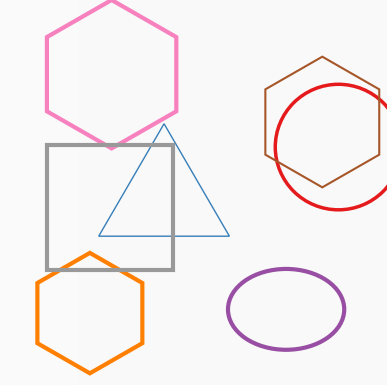[{"shape": "circle", "thickness": 2.5, "radius": 0.82, "center": [0.873, 0.618]}, {"shape": "triangle", "thickness": 1, "radius": 0.97, "center": [0.423, 0.484]}, {"shape": "oval", "thickness": 3, "radius": 0.75, "center": [0.738, 0.196]}, {"shape": "hexagon", "thickness": 3, "radius": 0.78, "center": [0.232, 0.187]}, {"shape": "hexagon", "thickness": 1.5, "radius": 0.85, "center": [0.832, 0.683]}, {"shape": "hexagon", "thickness": 3, "radius": 0.96, "center": [0.288, 0.807]}, {"shape": "square", "thickness": 3, "radius": 0.82, "center": [0.284, 0.461]}]